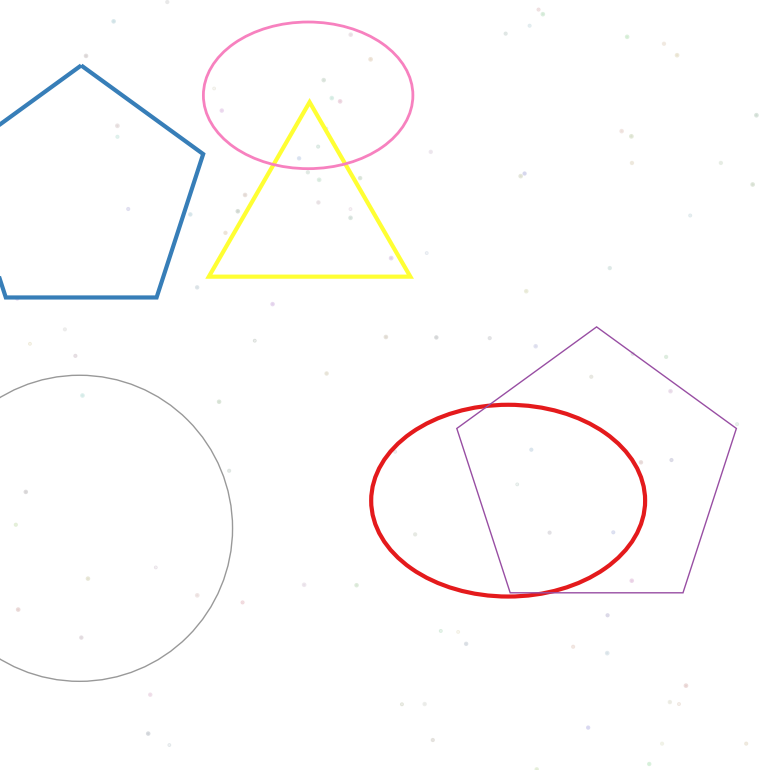[{"shape": "oval", "thickness": 1.5, "radius": 0.89, "center": [0.66, 0.35]}, {"shape": "pentagon", "thickness": 1.5, "radius": 0.83, "center": [0.105, 0.748]}, {"shape": "pentagon", "thickness": 0.5, "radius": 0.95, "center": [0.775, 0.385]}, {"shape": "triangle", "thickness": 1.5, "radius": 0.76, "center": [0.402, 0.716]}, {"shape": "oval", "thickness": 1, "radius": 0.68, "center": [0.4, 0.876]}, {"shape": "circle", "thickness": 0.5, "radius": 0.99, "center": [0.103, 0.314]}]